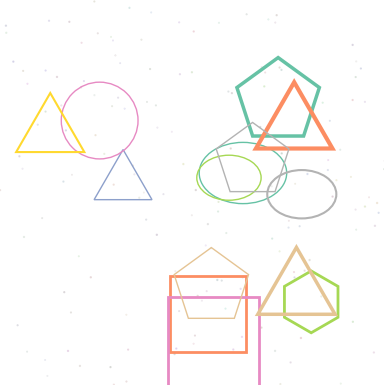[{"shape": "oval", "thickness": 1, "radius": 0.57, "center": [0.631, 0.551]}, {"shape": "pentagon", "thickness": 2.5, "radius": 0.56, "center": [0.722, 0.738]}, {"shape": "square", "thickness": 2, "radius": 0.49, "center": [0.54, 0.185]}, {"shape": "triangle", "thickness": 3, "radius": 0.57, "center": [0.764, 0.672]}, {"shape": "triangle", "thickness": 1, "radius": 0.43, "center": [0.32, 0.525]}, {"shape": "square", "thickness": 2, "radius": 0.59, "center": [0.555, 0.109]}, {"shape": "circle", "thickness": 1, "radius": 0.5, "center": [0.259, 0.687]}, {"shape": "hexagon", "thickness": 2, "radius": 0.4, "center": [0.808, 0.216]}, {"shape": "oval", "thickness": 1, "radius": 0.42, "center": [0.595, 0.538]}, {"shape": "triangle", "thickness": 1.5, "radius": 0.51, "center": [0.131, 0.656]}, {"shape": "triangle", "thickness": 2.5, "radius": 0.58, "center": [0.77, 0.242]}, {"shape": "pentagon", "thickness": 1, "radius": 0.51, "center": [0.549, 0.255]}, {"shape": "pentagon", "thickness": 1, "radius": 0.5, "center": [0.656, 0.583]}, {"shape": "oval", "thickness": 1.5, "radius": 0.45, "center": [0.784, 0.495]}]